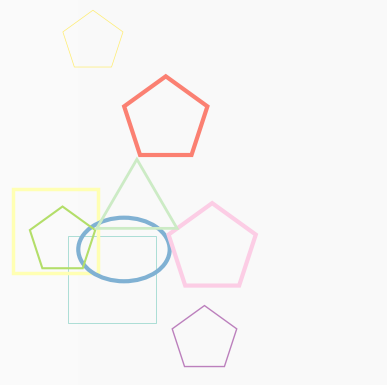[{"shape": "square", "thickness": 0.5, "radius": 0.57, "center": [0.29, 0.273]}, {"shape": "square", "thickness": 2.5, "radius": 0.55, "center": [0.144, 0.4]}, {"shape": "pentagon", "thickness": 3, "radius": 0.56, "center": [0.428, 0.689]}, {"shape": "oval", "thickness": 3, "radius": 0.59, "center": [0.32, 0.352]}, {"shape": "pentagon", "thickness": 1.5, "radius": 0.44, "center": [0.161, 0.375]}, {"shape": "pentagon", "thickness": 3, "radius": 0.59, "center": [0.548, 0.354]}, {"shape": "pentagon", "thickness": 1, "radius": 0.44, "center": [0.528, 0.119]}, {"shape": "triangle", "thickness": 2, "radius": 0.6, "center": [0.353, 0.467]}, {"shape": "pentagon", "thickness": 0.5, "radius": 0.41, "center": [0.24, 0.892]}]